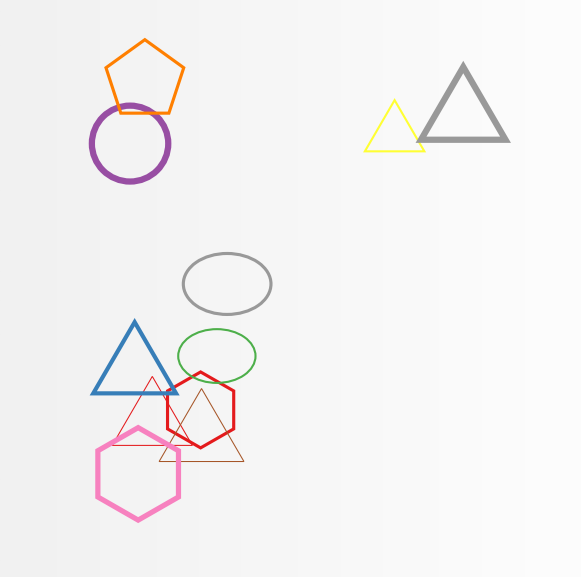[{"shape": "triangle", "thickness": 0.5, "radius": 0.4, "center": [0.262, 0.268]}, {"shape": "hexagon", "thickness": 1.5, "radius": 0.33, "center": [0.345, 0.289]}, {"shape": "triangle", "thickness": 2, "radius": 0.41, "center": [0.232, 0.359]}, {"shape": "oval", "thickness": 1, "radius": 0.33, "center": [0.373, 0.383]}, {"shape": "circle", "thickness": 3, "radius": 0.33, "center": [0.224, 0.751]}, {"shape": "pentagon", "thickness": 1.5, "radius": 0.35, "center": [0.249, 0.86]}, {"shape": "triangle", "thickness": 1, "radius": 0.3, "center": [0.679, 0.767]}, {"shape": "triangle", "thickness": 0.5, "radius": 0.42, "center": [0.347, 0.242]}, {"shape": "hexagon", "thickness": 2.5, "radius": 0.4, "center": [0.238, 0.179]}, {"shape": "oval", "thickness": 1.5, "radius": 0.38, "center": [0.391, 0.507]}, {"shape": "triangle", "thickness": 3, "radius": 0.42, "center": [0.797, 0.799]}]